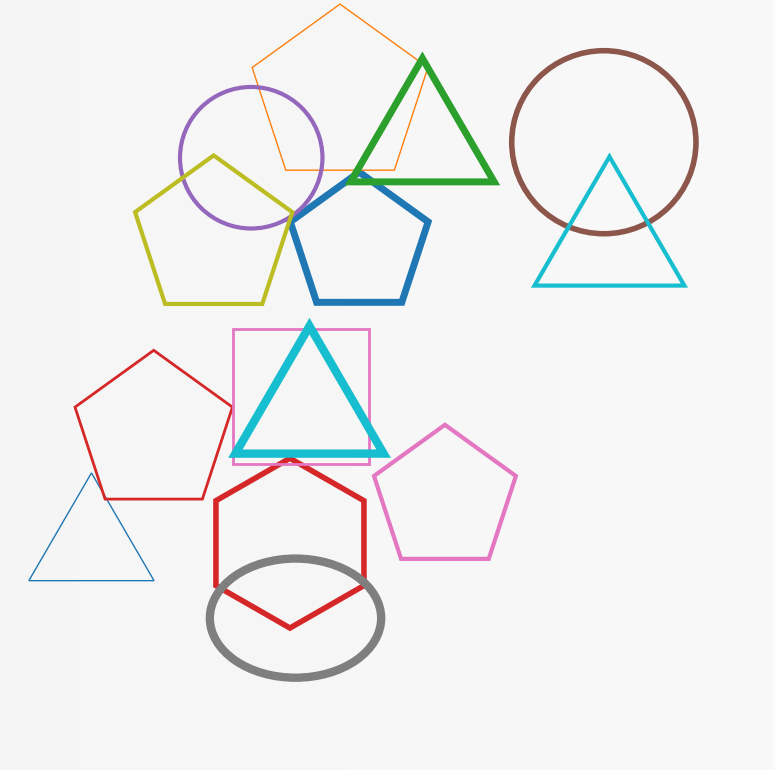[{"shape": "pentagon", "thickness": 2.5, "radius": 0.47, "center": [0.463, 0.683]}, {"shape": "triangle", "thickness": 0.5, "radius": 0.47, "center": [0.118, 0.293]}, {"shape": "pentagon", "thickness": 0.5, "radius": 0.6, "center": [0.439, 0.875]}, {"shape": "triangle", "thickness": 2.5, "radius": 0.53, "center": [0.545, 0.817]}, {"shape": "pentagon", "thickness": 1, "radius": 0.53, "center": [0.198, 0.438]}, {"shape": "hexagon", "thickness": 2, "radius": 0.55, "center": [0.374, 0.295]}, {"shape": "circle", "thickness": 1.5, "radius": 0.46, "center": [0.324, 0.795]}, {"shape": "circle", "thickness": 2, "radius": 0.59, "center": [0.779, 0.815]}, {"shape": "pentagon", "thickness": 1.5, "radius": 0.48, "center": [0.574, 0.352]}, {"shape": "square", "thickness": 1, "radius": 0.44, "center": [0.388, 0.485]}, {"shape": "oval", "thickness": 3, "radius": 0.55, "center": [0.381, 0.197]}, {"shape": "pentagon", "thickness": 1.5, "radius": 0.53, "center": [0.276, 0.692]}, {"shape": "triangle", "thickness": 1.5, "radius": 0.56, "center": [0.786, 0.685]}, {"shape": "triangle", "thickness": 3, "radius": 0.55, "center": [0.399, 0.466]}]